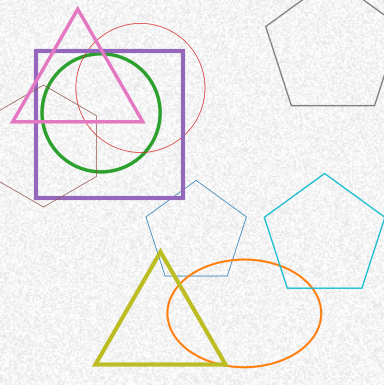[{"shape": "pentagon", "thickness": 0.5, "radius": 0.69, "center": [0.51, 0.394]}, {"shape": "oval", "thickness": 1.5, "radius": 1.0, "center": [0.635, 0.186]}, {"shape": "circle", "thickness": 2.5, "radius": 0.77, "center": [0.263, 0.707]}, {"shape": "circle", "thickness": 0.5, "radius": 0.84, "center": [0.365, 0.772]}, {"shape": "square", "thickness": 3, "radius": 0.95, "center": [0.284, 0.677]}, {"shape": "hexagon", "thickness": 0.5, "radius": 0.79, "center": [0.113, 0.621]}, {"shape": "triangle", "thickness": 2.5, "radius": 0.98, "center": [0.202, 0.781]}, {"shape": "pentagon", "thickness": 1, "radius": 0.92, "center": [0.865, 0.874]}, {"shape": "triangle", "thickness": 3, "radius": 0.98, "center": [0.417, 0.151]}, {"shape": "pentagon", "thickness": 1, "radius": 0.82, "center": [0.843, 0.385]}]